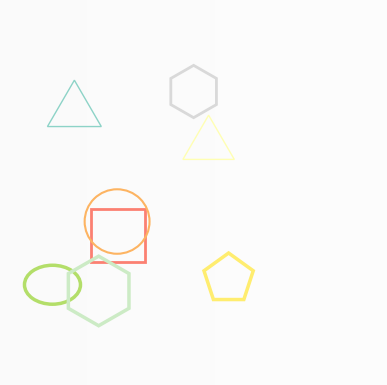[{"shape": "triangle", "thickness": 1, "radius": 0.4, "center": [0.192, 0.711]}, {"shape": "triangle", "thickness": 1, "radius": 0.38, "center": [0.538, 0.624]}, {"shape": "square", "thickness": 2, "radius": 0.35, "center": [0.304, 0.389]}, {"shape": "circle", "thickness": 1.5, "radius": 0.42, "center": [0.302, 0.425]}, {"shape": "oval", "thickness": 2.5, "radius": 0.36, "center": [0.135, 0.26]}, {"shape": "hexagon", "thickness": 2, "radius": 0.34, "center": [0.5, 0.762]}, {"shape": "hexagon", "thickness": 2.5, "radius": 0.45, "center": [0.255, 0.244]}, {"shape": "pentagon", "thickness": 2.5, "radius": 0.33, "center": [0.59, 0.276]}]